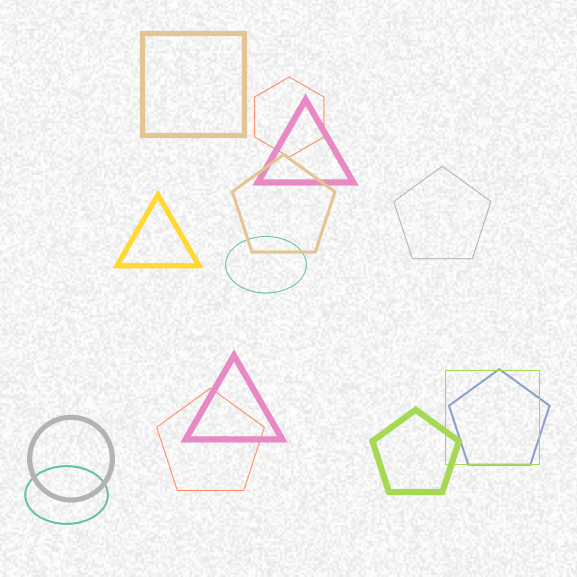[{"shape": "oval", "thickness": 1, "radius": 0.36, "center": [0.115, 0.142]}, {"shape": "oval", "thickness": 0.5, "radius": 0.35, "center": [0.461, 0.541]}, {"shape": "hexagon", "thickness": 0.5, "radius": 0.35, "center": [0.501, 0.797]}, {"shape": "pentagon", "thickness": 0.5, "radius": 0.49, "center": [0.365, 0.229]}, {"shape": "pentagon", "thickness": 1, "radius": 0.46, "center": [0.865, 0.268]}, {"shape": "triangle", "thickness": 3, "radius": 0.48, "center": [0.529, 0.731]}, {"shape": "triangle", "thickness": 3, "radius": 0.48, "center": [0.405, 0.287]}, {"shape": "pentagon", "thickness": 3, "radius": 0.39, "center": [0.72, 0.211]}, {"shape": "square", "thickness": 0.5, "radius": 0.41, "center": [0.852, 0.277]}, {"shape": "triangle", "thickness": 2.5, "radius": 0.41, "center": [0.274, 0.58]}, {"shape": "square", "thickness": 2.5, "radius": 0.44, "center": [0.334, 0.854]}, {"shape": "pentagon", "thickness": 1.5, "radius": 0.47, "center": [0.491, 0.638]}, {"shape": "circle", "thickness": 2.5, "radius": 0.36, "center": [0.123, 0.205]}, {"shape": "pentagon", "thickness": 0.5, "radius": 0.44, "center": [0.766, 0.623]}]